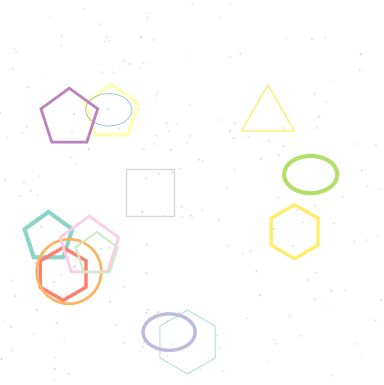[{"shape": "hexagon", "thickness": 0.5, "radius": 0.41, "center": [0.487, 0.112]}, {"shape": "pentagon", "thickness": 3, "radius": 0.33, "center": [0.126, 0.385]}, {"shape": "pentagon", "thickness": 2.5, "radius": 0.36, "center": [0.29, 0.709]}, {"shape": "oval", "thickness": 2.5, "radius": 0.34, "center": [0.439, 0.137]}, {"shape": "hexagon", "thickness": 2.5, "radius": 0.34, "center": [0.164, 0.288]}, {"shape": "oval", "thickness": 0.5, "radius": 0.3, "center": [0.283, 0.715]}, {"shape": "circle", "thickness": 2, "radius": 0.42, "center": [0.179, 0.295]}, {"shape": "oval", "thickness": 3, "radius": 0.35, "center": [0.807, 0.547]}, {"shape": "pentagon", "thickness": 2, "radius": 0.4, "center": [0.232, 0.359]}, {"shape": "square", "thickness": 1, "radius": 0.31, "center": [0.39, 0.5]}, {"shape": "pentagon", "thickness": 2, "radius": 0.39, "center": [0.18, 0.693]}, {"shape": "pentagon", "thickness": 1.5, "radius": 0.29, "center": [0.251, 0.34]}, {"shape": "hexagon", "thickness": 2.5, "radius": 0.35, "center": [0.765, 0.398]}, {"shape": "triangle", "thickness": 1, "radius": 0.4, "center": [0.696, 0.699]}]